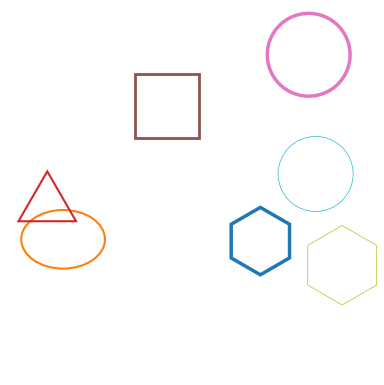[{"shape": "hexagon", "thickness": 2.5, "radius": 0.44, "center": [0.676, 0.374]}, {"shape": "oval", "thickness": 1.5, "radius": 0.54, "center": [0.164, 0.378]}, {"shape": "triangle", "thickness": 1.5, "radius": 0.43, "center": [0.123, 0.469]}, {"shape": "square", "thickness": 2, "radius": 0.42, "center": [0.433, 0.724]}, {"shape": "circle", "thickness": 2.5, "radius": 0.54, "center": [0.802, 0.858]}, {"shape": "hexagon", "thickness": 0.5, "radius": 0.52, "center": [0.889, 0.311]}, {"shape": "circle", "thickness": 0.5, "radius": 0.49, "center": [0.82, 0.548]}]